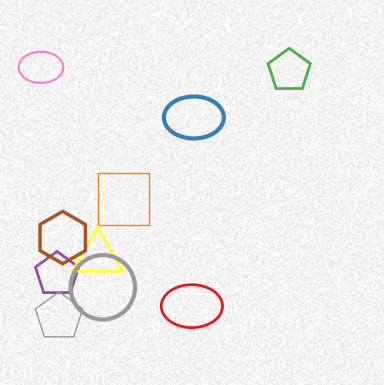[{"shape": "oval", "thickness": 2, "radius": 0.4, "center": [0.498, 0.205]}, {"shape": "oval", "thickness": 3, "radius": 0.39, "center": [0.504, 0.695]}, {"shape": "pentagon", "thickness": 2, "radius": 0.29, "center": [0.751, 0.817]}, {"shape": "pentagon", "thickness": 2, "radius": 0.3, "center": [0.148, 0.288]}, {"shape": "square", "thickness": 1, "radius": 0.33, "center": [0.321, 0.483]}, {"shape": "triangle", "thickness": 2, "radius": 0.38, "center": [0.254, 0.333]}, {"shape": "hexagon", "thickness": 2.5, "radius": 0.34, "center": [0.163, 0.383]}, {"shape": "oval", "thickness": 1.5, "radius": 0.29, "center": [0.106, 0.825]}, {"shape": "circle", "thickness": 3, "radius": 0.42, "center": [0.267, 0.254]}, {"shape": "pentagon", "thickness": 1, "radius": 0.32, "center": [0.153, 0.177]}]